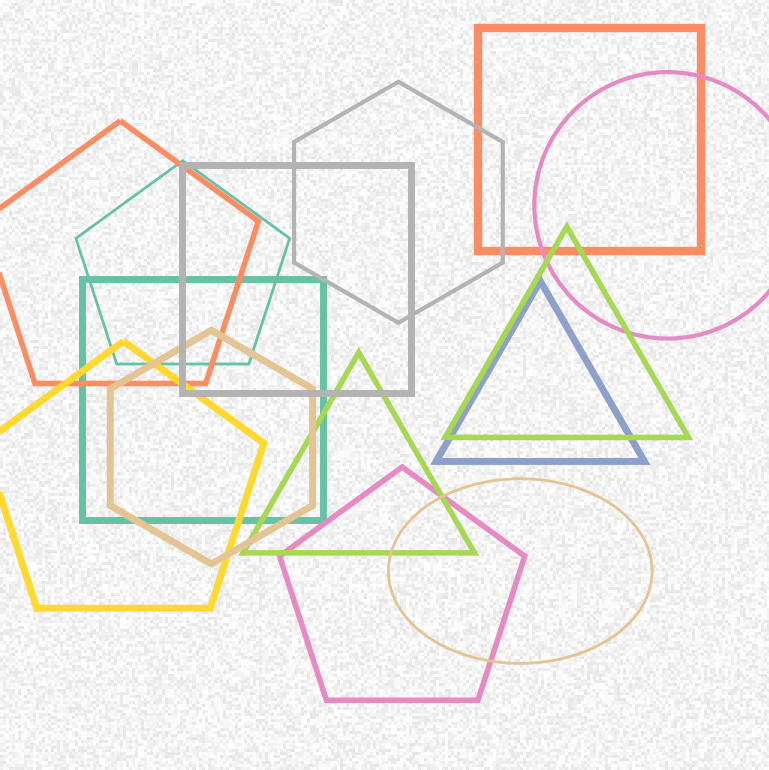[{"shape": "square", "thickness": 2.5, "radius": 0.78, "center": [0.263, 0.481]}, {"shape": "pentagon", "thickness": 1, "radius": 0.73, "center": [0.237, 0.645]}, {"shape": "pentagon", "thickness": 2, "radius": 0.94, "center": [0.156, 0.654]}, {"shape": "square", "thickness": 3, "radius": 0.72, "center": [0.766, 0.819]}, {"shape": "triangle", "thickness": 2.5, "radius": 0.78, "center": [0.702, 0.479]}, {"shape": "circle", "thickness": 1.5, "radius": 0.87, "center": [0.867, 0.733]}, {"shape": "pentagon", "thickness": 2, "radius": 0.84, "center": [0.522, 0.226]}, {"shape": "triangle", "thickness": 2, "radius": 0.91, "center": [0.736, 0.523]}, {"shape": "triangle", "thickness": 2, "radius": 0.87, "center": [0.466, 0.369]}, {"shape": "pentagon", "thickness": 2.5, "radius": 0.96, "center": [0.16, 0.365]}, {"shape": "hexagon", "thickness": 2.5, "radius": 0.76, "center": [0.275, 0.419]}, {"shape": "oval", "thickness": 1, "radius": 0.86, "center": [0.676, 0.258]}, {"shape": "square", "thickness": 2.5, "radius": 0.74, "center": [0.385, 0.638]}, {"shape": "hexagon", "thickness": 1.5, "radius": 0.78, "center": [0.517, 0.737]}]